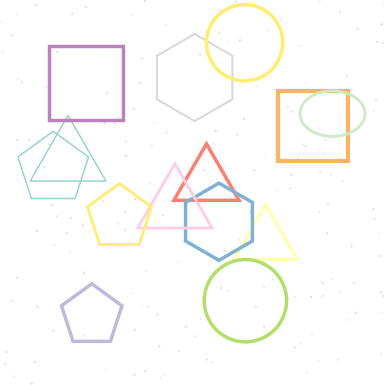[{"shape": "triangle", "thickness": 1, "radius": 0.57, "center": [0.177, 0.587]}, {"shape": "pentagon", "thickness": 1, "radius": 0.48, "center": [0.138, 0.562]}, {"shape": "triangle", "thickness": 2.5, "radius": 0.48, "center": [0.69, 0.374]}, {"shape": "pentagon", "thickness": 2.5, "radius": 0.41, "center": [0.238, 0.18]}, {"shape": "triangle", "thickness": 2.5, "radius": 0.49, "center": [0.536, 0.529]}, {"shape": "hexagon", "thickness": 2.5, "radius": 0.5, "center": [0.569, 0.424]}, {"shape": "square", "thickness": 3, "radius": 0.46, "center": [0.813, 0.673]}, {"shape": "circle", "thickness": 2.5, "radius": 0.53, "center": [0.637, 0.219]}, {"shape": "triangle", "thickness": 2, "radius": 0.56, "center": [0.454, 0.463]}, {"shape": "hexagon", "thickness": 1.5, "radius": 0.57, "center": [0.506, 0.799]}, {"shape": "square", "thickness": 2.5, "radius": 0.48, "center": [0.224, 0.786]}, {"shape": "oval", "thickness": 2, "radius": 0.42, "center": [0.864, 0.705]}, {"shape": "pentagon", "thickness": 2, "radius": 0.44, "center": [0.31, 0.436]}, {"shape": "circle", "thickness": 2.5, "radius": 0.5, "center": [0.636, 0.889]}]